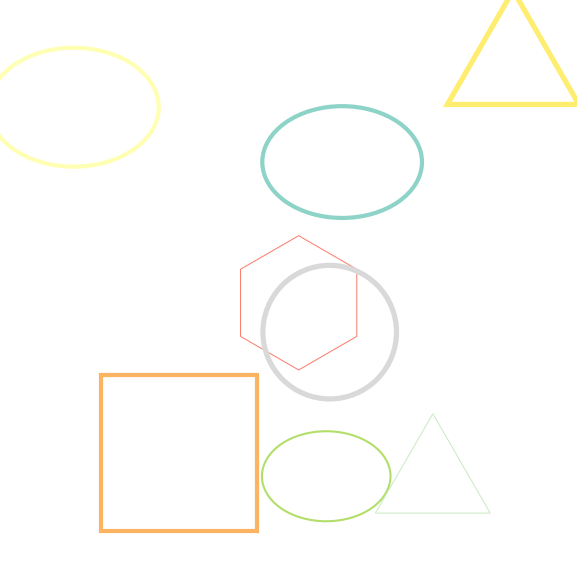[{"shape": "oval", "thickness": 2, "radius": 0.69, "center": [0.592, 0.719]}, {"shape": "oval", "thickness": 2, "radius": 0.74, "center": [0.128, 0.813]}, {"shape": "hexagon", "thickness": 0.5, "radius": 0.58, "center": [0.517, 0.475]}, {"shape": "square", "thickness": 2, "radius": 0.68, "center": [0.31, 0.214]}, {"shape": "oval", "thickness": 1, "radius": 0.56, "center": [0.565, 0.174]}, {"shape": "circle", "thickness": 2.5, "radius": 0.58, "center": [0.571, 0.424]}, {"shape": "triangle", "thickness": 0.5, "radius": 0.57, "center": [0.75, 0.168]}, {"shape": "triangle", "thickness": 2.5, "radius": 0.66, "center": [0.889, 0.884]}]